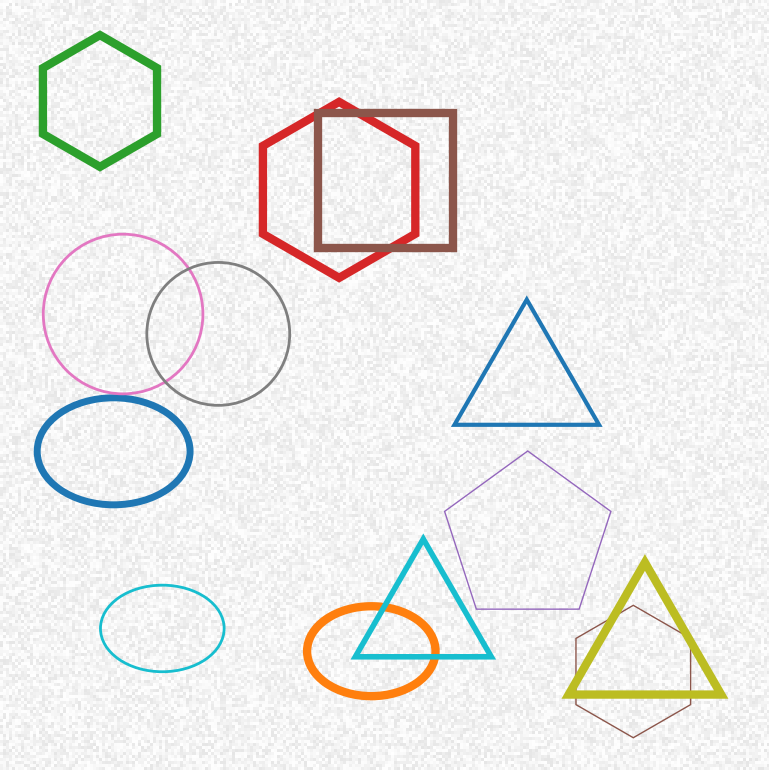[{"shape": "triangle", "thickness": 1.5, "radius": 0.54, "center": [0.684, 0.503]}, {"shape": "oval", "thickness": 2.5, "radius": 0.5, "center": [0.148, 0.414]}, {"shape": "oval", "thickness": 3, "radius": 0.42, "center": [0.482, 0.154]}, {"shape": "hexagon", "thickness": 3, "radius": 0.43, "center": [0.13, 0.869]}, {"shape": "hexagon", "thickness": 3, "radius": 0.57, "center": [0.44, 0.753]}, {"shape": "pentagon", "thickness": 0.5, "radius": 0.57, "center": [0.685, 0.301]}, {"shape": "hexagon", "thickness": 0.5, "radius": 0.43, "center": [0.822, 0.128]}, {"shape": "square", "thickness": 3, "radius": 0.44, "center": [0.5, 0.766]}, {"shape": "circle", "thickness": 1, "radius": 0.52, "center": [0.16, 0.592]}, {"shape": "circle", "thickness": 1, "radius": 0.46, "center": [0.283, 0.566]}, {"shape": "triangle", "thickness": 3, "radius": 0.57, "center": [0.838, 0.155]}, {"shape": "triangle", "thickness": 2, "radius": 0.51, "center": [0.55, 0.198]}, {"shape": "oval", "thickness": 1, "radius": 0.4, "center": [0.211, 0.184]}]